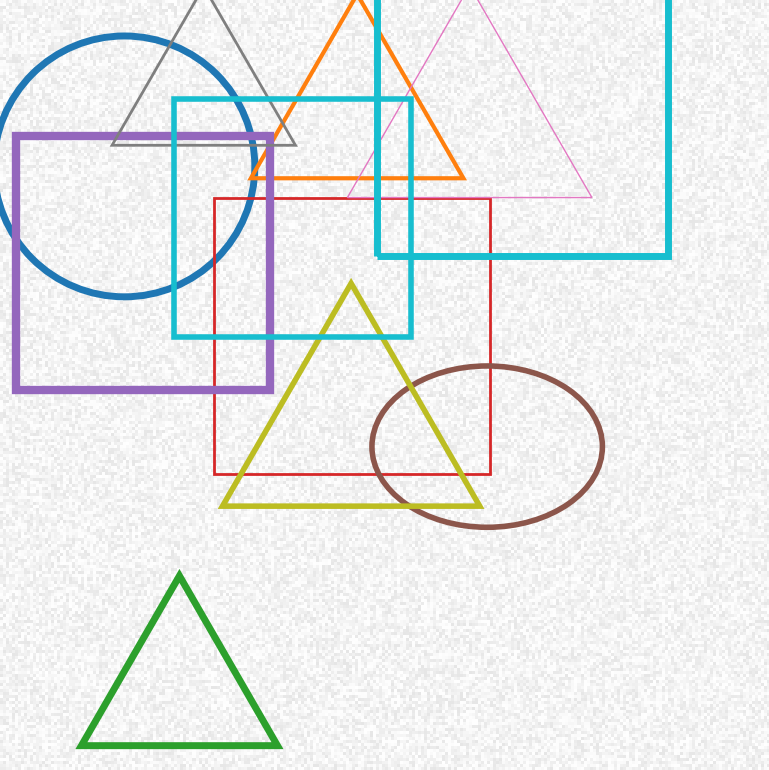[{"shape": "circle", "thickness": 2.5, "radius": 0.85, "center": [0.162, 0.784]}, {"shape": "triangle", "thickness": 1.5, "radius": 0.8, "center": [0.464, 0.848]}, {"shape": "triangle", "thickness": 2.5, "radius": 0.74, "center": [0.233, 0.105]}, {"shape": "square", "thickness": 1, "radius": 0.9, "center": [0.457, 0.563]}, {"shape": "square", "thickness": 3, "radius": 0.82, "center": [0.186, 0.658]}, {"shape": "oval", "thickness": 2, "radius": 0.75, "center": [0.633, 0.42]}, {"shape": "triangle", "thickness": 0.5, "radius": 0.92, "center": [0.61, 0.835]}, {"shape": "triangle", "thickness": 1, "radius": 0.69, "center": [0.265, 0.88]}, {"shape": "triangle", "thickness": 2, "radius": 0.96, "center": [0.456, 0.439]}, {"shape": "square", "thickness": 2, "radius": 0.77, "center": [0.38, 0.717]}, {"shape": "square", "thickness": 2.5, "radius": 0.95, "center": [0.678, 0.856]}]